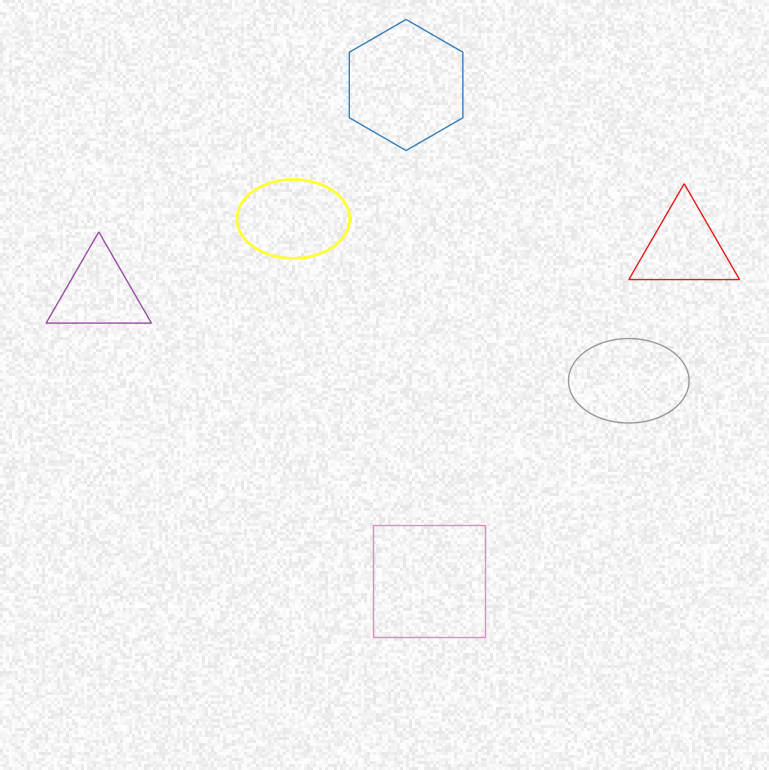[{"shape": "triangle", "thickness": 0.5, "radius": 0.41, "center": [0.889, 0.678]}, {"shape": "hexagon", "thickness": 0.5, "radius": 0.43, "center": [0.527, 0.89]}, {"shape": "triangle", "thickness": 0.5, "radius": 0.39, "center": [0.128, 0.62]}, {"shape": "oval", "thickness": 1, "radius": 0.37, "center": [0.381, 0.716]}, {"shape": "square", "thickness": 0.5, "radius": 0.37, "center": [0.557, 0.246]}, {"shape": "oval", "thickness": 0.5, "radius": 0.39, "center": [0.817, 0.505]}]